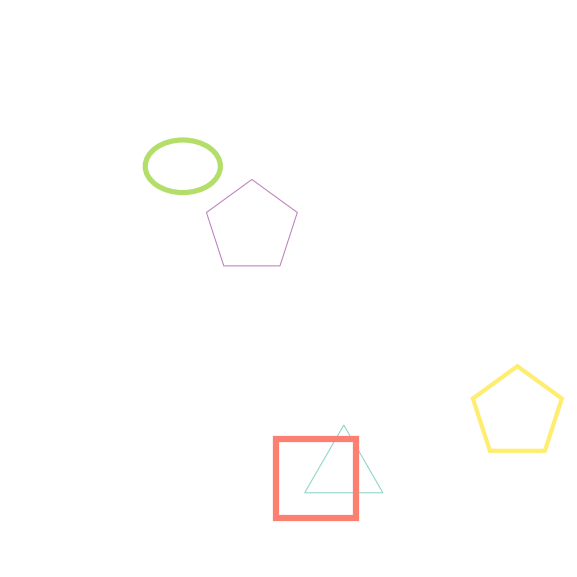[{"shape": "triangle", "thickness": 0.5, "radius": 0.39, "center": [0.595, 0.185]}, {"shape": "square", "thickness": 3, "radius": 0.35, "center": [0.547, 0.171]}, {"shape": "oval", "thickness": 2.5, "radius": 0.33, "center": [0.317, 0.711]}, {"shape": "pentagon", "thickness": 0.5, "radius": 0.41, "center": [0.436, 0.606]}, {"shape": "pentagon", "thickness": 2, "radius": 0.4, "center": [0.896, 0.284]}]